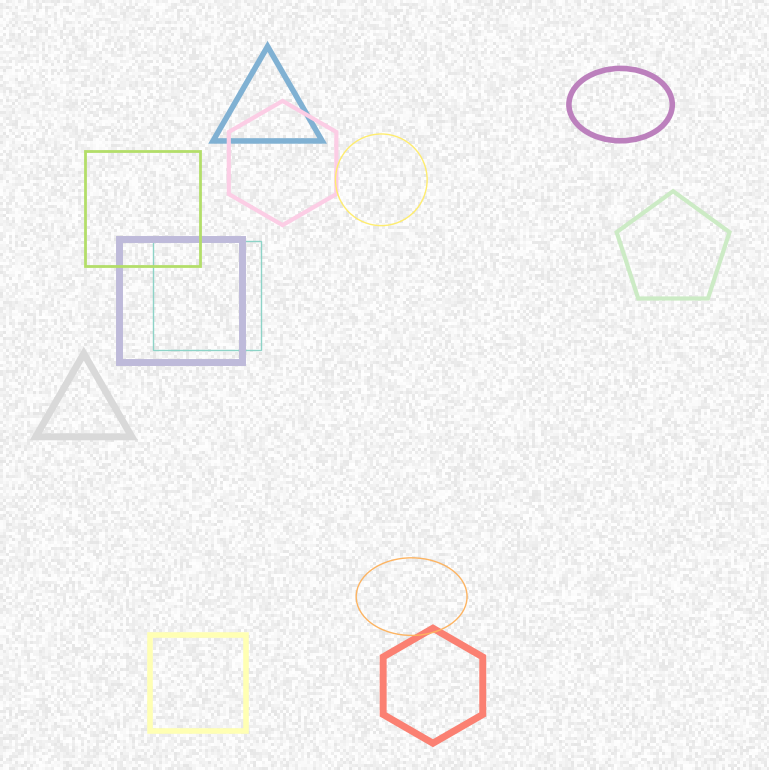[{"shape": "square", "thickness": 0.5, "radius": 0.35, "center": [0.269, 0.616]}, {"shape": "square", "thickness": 2, "radius": 0.31, "center": [0.257, 0.113]}, {"shape": "square", "thickness": 2.5, "radius": 0.4, "center": [0.235, 0.61]}, {"shape": "hexagon", "thickness": 2.5, "radius": 0.37, "center": [0.562, 0.109]}, {"shape": "triangle", "thickness": 2, "radius": 0.41, "center": [0.348, 0.858]}, {"shape": "oval", "thickness": 0.5, "radius": 0.36, "center": [0.535, 0.225]}, {"shape": "square", "thickness": 1, "radius": 0.37, "center": [0.185, 0.729]}, {"shape": "hexagon", "thickness": 1.5, "radius": 0.4, "center": [0.367, 0.788]}, {"shape": "triangle", "thickness": 2.5, "radius": 0.36, "center": [0.109, 0.469]}, {"shape": "oval", "thickness": 2, "radius": 0.34, "center": [0.806, 0.864]}, {"shape": "pentagon", "thickness": 1.5, "radius": 0.39, "center": [0.874, 0.675]}, {"shape": "circle", "thickness": 0.5, "radius": 0.3, "center": [0.495, 0.766]}]